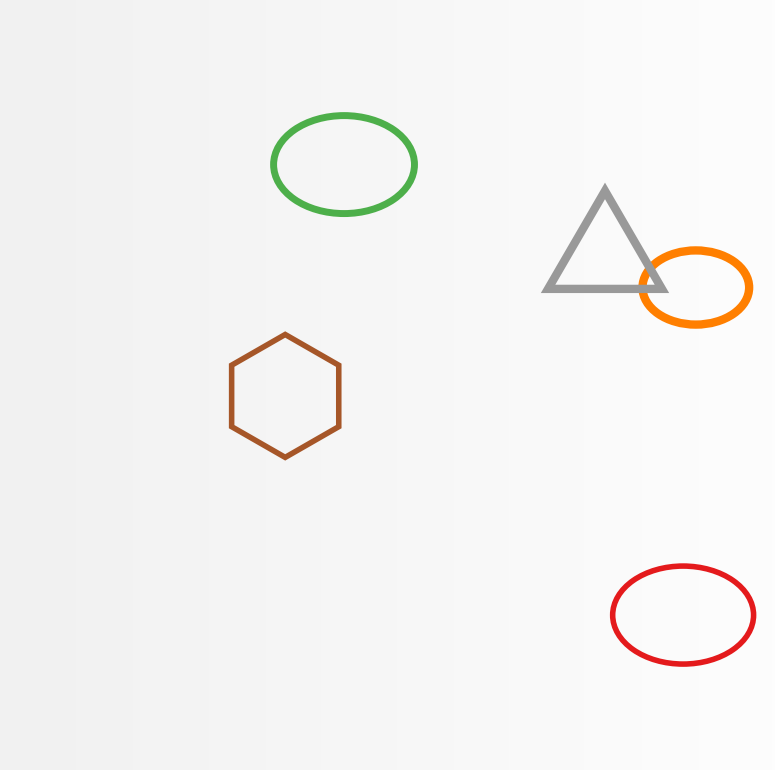[{"shape": "oval", "thickness": 2, "radius": 0.45, "center": [0.881, 0.201]}, {"shape": "oval", "thickness": 2.5, "radius": 0.45, "center": [0.444, 0.786]}, {"shape": "oval", "thickness": 3, "radius": 0.34, "center": [0.898, 0.627]}, {"shape": "hexagon", "thickness": 2, "radius": 0.4, "center": [0.368, 0.486]}, {"shape": "triangle", "thickness": 3, "radius": 0.42, "center": [0.781, 0.667]}]